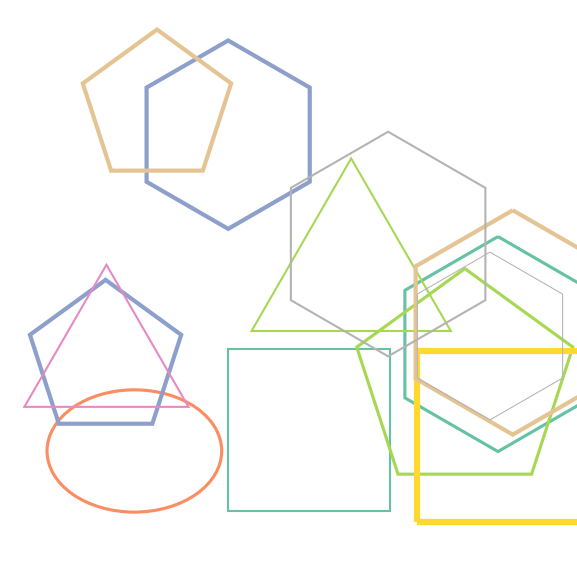[{"shape": "square", "thickness": 1, "radius": 0.7, "center": [0.534, 0.255]}, {"shape": "hexagon", "thickness": 1.5, "radius": 0.93, "center": [0.862, 0.403]}, {"shape": "oval", "thickness": 1.5, "radius": 0.76, "center": [0.233, 0.218]}, {"shape": "pentagon", "thickness": 2, "radius": 0.69, "center": [0.183, 0.377]}, {"shape": "hexagon", "thickness": 2, "radius": 0.82, "center": [0.395, 0.766]}, {"shape": "triangle", "thickness": 1, "radius": 0.82, "center": [0.184, 0.377]}, {"shape": "triangle", "thickness": 1, "radius": 1.0, "center": [0.608, 0.526]}, {"shape": "pentagon", "thickness": 1.5, "radius": 0.98, "center": [0.805, 0.337]}, {"shape": "square", "thickness": 3, "radius": 0.74, "center": [0.87, 0.244]}, {"shape": "hexagon", "thickness": 2, "radius": 0.97, "center": [0.888, 0.441]}, {"shape": "pentagon", "thickness": 2, "radius": 0.68, "center": [0.272, 0.813]}, {"shape": "hexagon", "thickness": 1, "radius": 0.97, "center": [0.672, 0.577]}, {"shape": "hexagon", "thickness": 0.5, "radius": 0.73, "center": [0.848, 0.417]}]